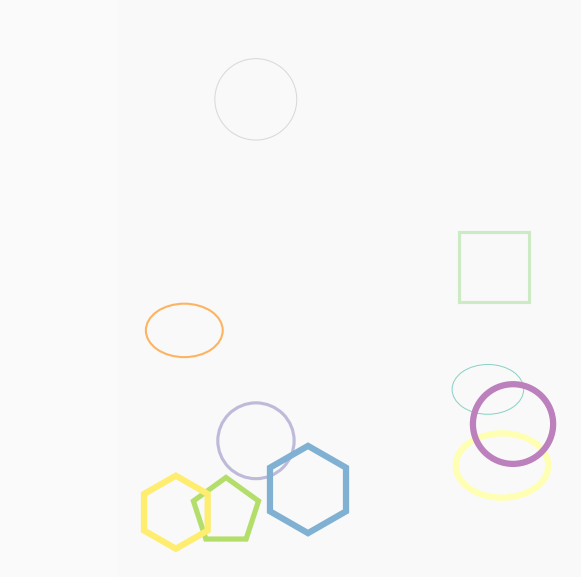[{"shape": "oval", "thickness": 0.5, "radius": 0.31, "center": [0.839, 0.325]}, {"shape": "oval", "thickness": 3, "radius": 0.4, "center": [0.864, 0.193]}, {"shape": "circle", "thickness": 1.5, "radius": 0.33, "center": [0.44, 0.236]}, {"shape": "hexagon", "thickness": 3, "radius": 0.38, "center": [0.53, 0.152]}, {"shape": "oval", "thickness": 1, "radius": 0.33, "center": [0.317, 0.427]}, {"shape": "pentagon", "thickness": 2.5, "radius": 0.29, "center": [0.389, 0.113]}, {"shape": "circle", "thickness": 0.5, "radius": 0.35, "center": [0.44, 0.827]}, {"shape": "circle", "thickness": 3, "radius": 0.35, "center": [0.883, 0.265]}, {"shape": "square", "thickness": 1.5, "radius": 0.3, "center": [0.85, 0.537]}, {"shape": "hexagon", "thickness": 3, "radius": 0.32, "center": [0.303, 0.112]}]